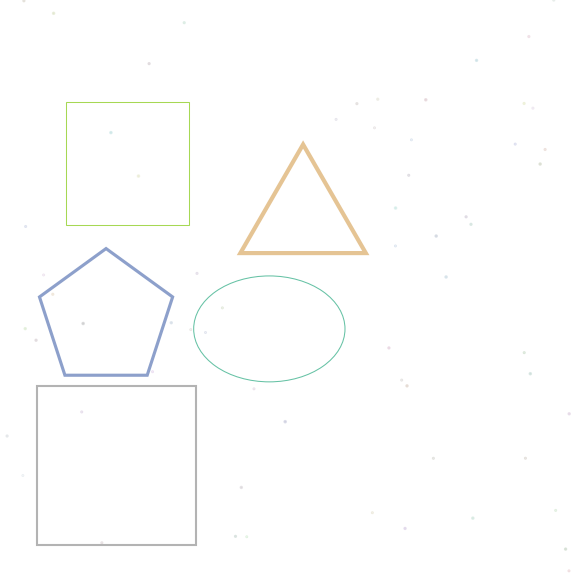[{"shape": "oval", "thickness": 0.5, "radius": 0.66, "center": [0.466, 0.43]}, {"shape": "pentagon", "thickness": 1.5, "radius": 0.61, "center": [0.184, 0.447]}, {"shape": "square", "thickness": 0.5, "radius": 0.53, "center": [0.22, 0.716]}, {"shape": "triangle", "thickness": 2, "radius": 0.63, "center": [0.525, 0.624]}, {"shape": "square", "thickness": 1, "radius": 0.69, "center": [0.201, 0.193]}]